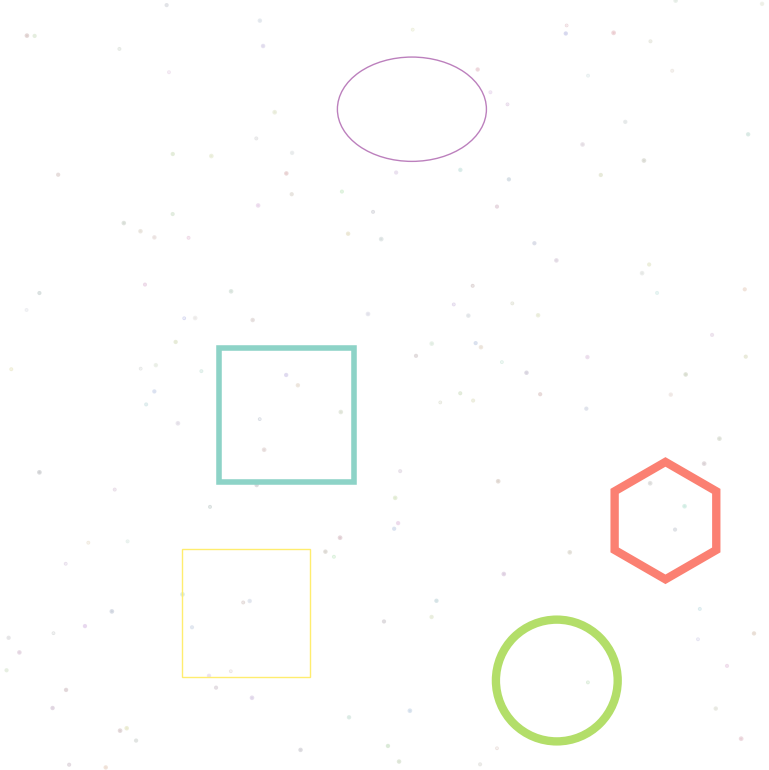[{"shape": "square", "thickness": 2, "radius": 0.44, "center": [0.372, 0.461]}, {"shape": "hexagon", "thickness": 3, "radius": 0.38, "center": [0.864, 0.324]}, {"shape": "circle", "thickness": 3, "radius": 0.4, "center": [0.723, 0.116]}, {"shape": "oval", "thickness": 0.5, "radius": 0.48, "center": [0.535, 0.858]}, {"shape": "square", "thickness": 0.5, "radius": 0.41, "center": [0.319, 0.204]}]